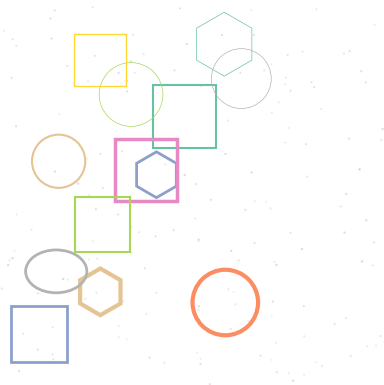[{"shape": "square", "thickness": 1.5, "radius": 0.41, "center": [0.48, 0.698]}, {"shape": "hexagon", "thickness": 0.5, "radius": 0.42, "center": [0.582, 0.885]}, {"shape": "circle", "thickness": 3, "radius": 0.43, "center": [0.585, 0.214]}, {"shape": "hexagon", "thickness": 2, "radius": 0.3, "center": [0.406, 0.546]}, {"shape": "square", "thickness": 2, "radius": 0.36, "center": [0.101, 0.133]}, {"shape": "square", "thickness": 2.5, "radius": 0.41, "center": [0.379, 0.558]}, {"shape": "square", "thickness": 1.5, "radius": 0.36, "center": [0.267, 0.417]}, {"shape": "circle", "thickness": 0.5, "radius": 0.41, "center": [0.34, 0.755]}, {"shape": "square", "thickness": 1, "radius": 0.34, "center": [0.259, 0.843]}, {"shape": "circle", "thickness": 1.5, "radius": 0.35, "center": [0.152, 0.581]}, {"shape": "hexagon", "thickness": 3, "radius": 0.3, "center": [0.261, 0.242]}, {"shape": "circle", "thickness": 0.5, "radius": 0.39, "center": [0.627, 0.796]}, {"shape": "oval", "thickness": 2, "radius": 0.4, "center": [0.146, 0.295]}]